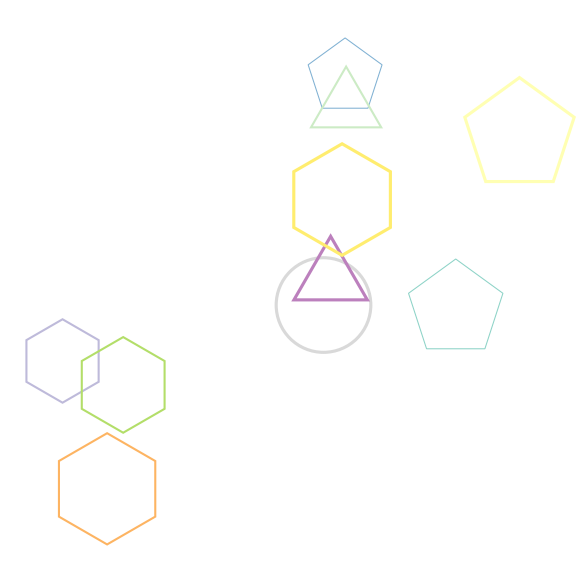[{"shape": "pentagon", "thickness": 0.5, "radius": 0.43, "center": [0.789, 0.465]}, {"shape": "pentagon", "thickness": 1.5, "radius": 0.5, "center": [0.9, 0.765]}, {"shape": "hexagon", "thickness": 1, "radius": 0.36, "center": [0.108, 0.374]}, {"shape": "pentagon", "thickness": 0.5, "radius": 0.34, "center": [0.598, 0.866]}, {"shape": "hexagon", "thickness": 1, "radius": 0.48, "center": [0.185, 0.153]}, {"shape": "hexagon", "thickness": 1, "radius": 0.41, "center": [0.213, 0.333]}, {"shape": "circle", "thickness": 1.5, "radius": 0.41, "center": [0.56, 0.471]}, {"shape": "triangle", "thickness": 1.5, "radius": 0.37, "center": [0.573, 0.517]}, {"shape": "triangle", "thickness": 1, "radius": 0.35, "center": [0.599, 0.814]}, {"shape": "hexagon", "thickness": 1.5, "radius": 0.48, "center": [0.592, 0.654]}]